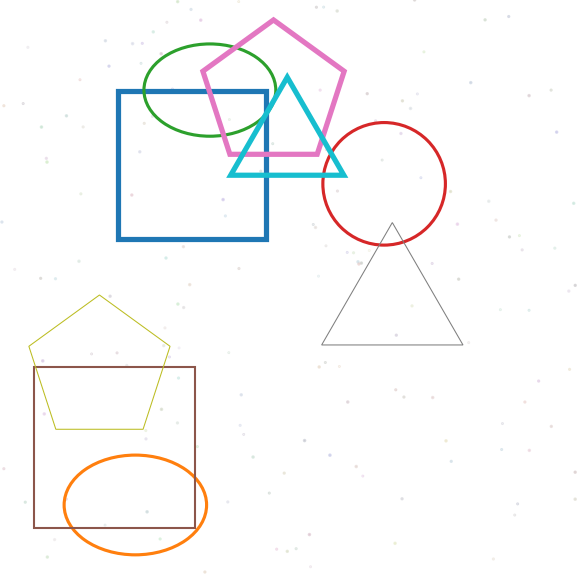[{"shape": "square", "thickness": 2.5, "radius": 0.64, "center": [0.332, 0.713]}, {"shape": "oval", "thickness": 1.5, "radius": 0.62, "center": [0.234, 0.125]}, {"shape": "oval", "thickness": 1.5, "radius": 0.57, "center": [0.363, 0.843]}, {"shape": "circle", "thickness": 1.5, "radius": 0.53, "center": [0.665, 0.681]}, {"shape": "square", "thickness": 1, "radius": 0.7, "center": [0.198, 0.224]}, {"shape": "pentagon", "thickness": 2.5, "radius": 0.64, "center": [0.474, 0.836]}, {"shape": "triangle", "thickness": 0.5, "radius": 0.71, "center": [0.679, 0.472]}, {"shape": "pentagon", "thickness": 0.5, "radius": 0.64, "center": [0.172, 0.36]}, {"shape": "triangle", "thickness": 2.5, "radius": 0.57, "center": [0.497, 0.752]}]